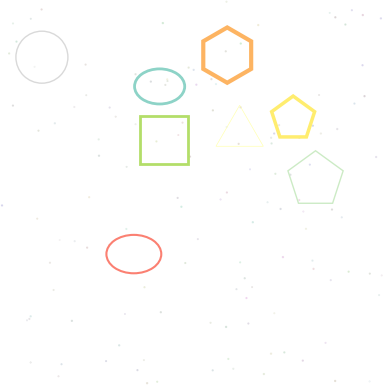[{"shape": "oval", "thickness": 2, "radius": 0.33, "center": [0.415, 0.775]}, {"shape": "triangle", "thickness": 0.5, "radius": 0.36, "center": [0.622, 0.656]}, {"shape": "oval", "thickness": 1.5, "radius": 0.36, "center": [0.348, 0.34]}, {"shape": "hexagon", "thickness": 3, "radius": 0.36, "center": [0.59, 0.857]}, {"shape": "square", "thickness": 2, "radius": 0.31, "center": [0.427, 0.637]}, {"shape": "circle", "thickness": 1, "radius": 0.34, "center": [0.109, 0.851]}, {"shape": "pentagon", "thickness": 1, "radius": 0.38, "center": [0.82, 0.533]}, {"shape": "pentagon", "thickness": 2.5, "radius": 0.29, "center": [0.761, 0.692]}]